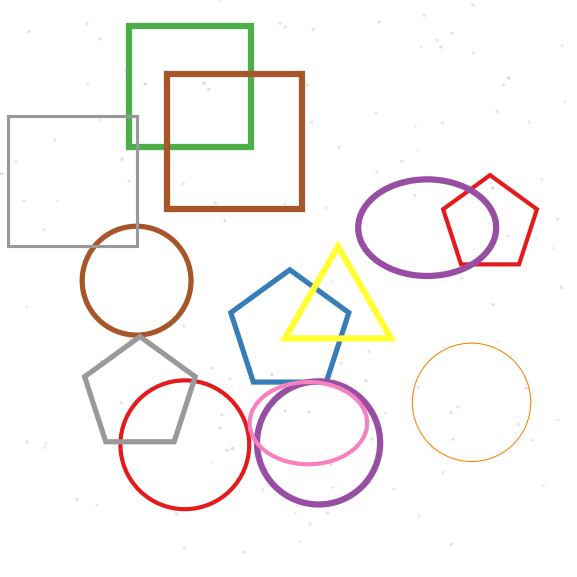[{"shape": "pentagon", "thickness": 2, "radius": 0.43, "center": [0.849, 0.61]}, {"shape": "circle", "thickness": 2, "radius": 0.56, "center": [0.32, 0.229]}, {"shape": "pentagon", "thickness": 2.5, "radius": 0.54, "center": [0.502, 0.424]}, {"shape": "square", "thickness": 3, "radius": 0.53, "center": [0.329, 0.849]}, {"shape": "circle", "thickness": 3, "radius": 0.53, "center": [0.552, 0.232]}, {"shape": "oval", "thickness": 3, "radius": 0.6, "center": [0.74, 0.605]}, {"shape": "circle", "thickness": 0.5, "radius": 0.51, "center": [0.817, 0.302]}, {"shape": "triangle", "thickness": 3, "radius": 0.53, "center": [0.585, 0.466]}, {"shape": "square", "thickness": 3, "radius": 0.58, "center": [0.406, 0.754]}, {"shape": "circle", "thickness": 2.5, "radius": 0.47, "center": [0.237, 0.513]}, {"shape": "oval", "thickness": 2, "radius": 0.51, "center": [0.534, 0.266]}, {"shape": "square", "thickness": 1.5, "radius": 0.56, "center": [0.126, 0.686]}, {"shape": "pentagon", "thickness": 2.5, "radius": 0.5, "center": [0.242, 0.316]}]